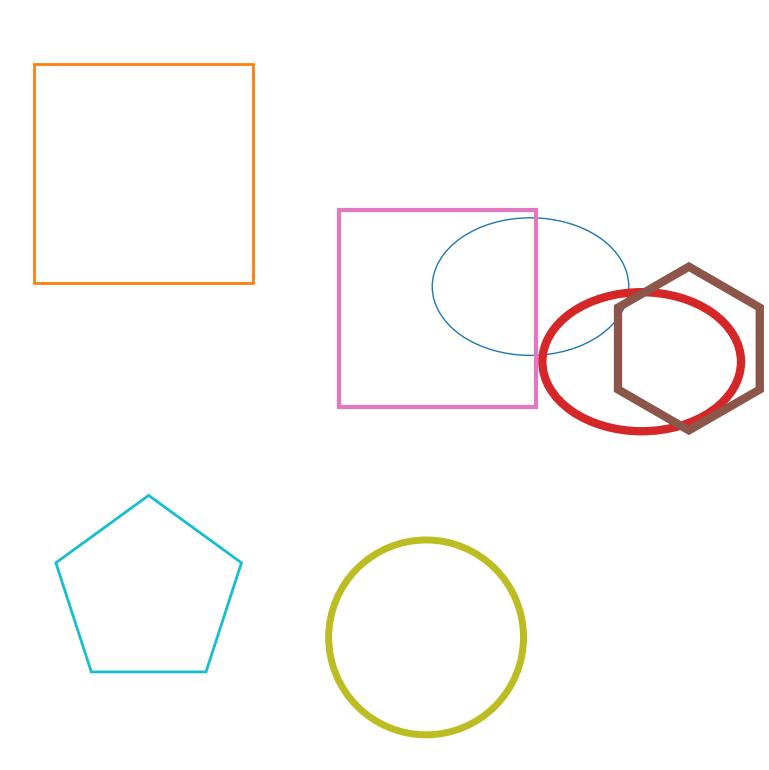[{"shape": "oval", "thickness": 0.5, "radius": 0.64, "center": [0.689, 0.628]}, {"shape": "square", "thickness": 1, "radius": 0.71, "center": [0.186, 0.775]}, {"shape": "oval", "thickness": 3, "radius": 0.64, "center": [0.833, 0.53]}, {"shape": "hexagon", "thickness": 3, "radius": 0.53, "center": [0.895, 0.547]}, {"shape": "square", "thickness": 1.5, "radius": 0.64, "center": [0.568, 0.6]}, {"shape": "circle", "thickness": 2.5, "radius": 0.63, "center": [0.553, 0.172]}, {"shape": "pentagon", "thickness": 1, "radius": 0.63, "center": [0.193, 0.23]}]